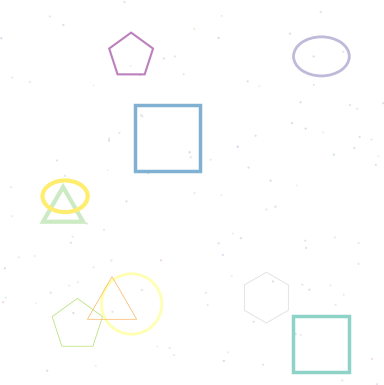[{"shape": "square", "thickness": 2.5, "radius": 0.36, "center": [0.833, 0.107]}, {"shape": "circle", "thickness": 2, "radius": 0.39, "center": [0.342, 0.21]}, {"shape": "oval", "thickness": 2, "radius": 0.36, "center": [0.835, 0.854]}, {"shape": "square", "thickness": 2.5, "radius": 0.43, "center": [0.435, 0.642]}, {"shape": "triangle", "thickness": 0.5, "radius": 0.37, "center": [0.291, 0.208]}, {"shape": "pentagon", "thickness": 0.5, "radius": 0.34, "center": [0.201, 0.156]}, {"shape": "hexagon", "thickness": 0.5, "radius": 0.33, "center": [0.692, 0.227]}, {"shape": "pentagon", "thickness": 1.5, "radius": 0.3, "center": [0.341, 0.855]}, {"shape": "triangle", "thickness": 3, "radius": 0.3, "center": [0.164, 0.454]}, {"shape": "oval", "thickness": 3, "radius": 0.29, "center": [0.169, 0.49]}]